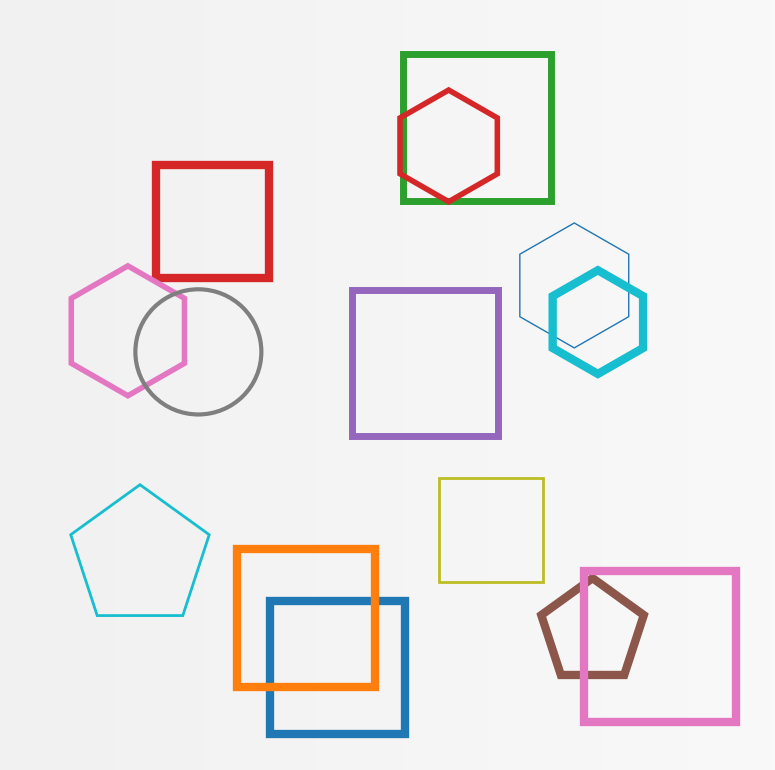[{"shape": "hexagon", "thickness": 0.5, "radius": 0.41, "center": [0.741, 0.629]}, {"shape": "square", "thickness": 3, "radius": 0.43, "center": [0.435, 0.133]}, {"shape": "square", "thickness": 3, "radius": 0.45, "center": [0.395, 0.197]}, {"shape": "square", "thickness": 2.5, "radius": 0.48, "center": [0.616, 0.835]}, {"shape": "hexagon", "thickness": 2, "radius": 0.36, "center": [0.579, 0.811]}, {"shape": "square", "thickness": 3, "radius": 0.37, "center": [0.274, 0.712]}, {"shape": "square", "thickness": 2.5, "radius": 0.47, "center": [0.549, 0.528]}, {"shape": "pentagon", "thickness": 3, "radius": 0.35, "center": [0.765, 0.18]}, {"shape": "square", "thickness": 3, "radius": 0.49, "center": [0.852, 0.16]}, {"shape": "hexagon", "thickness": 2, "radius": 0.42, "center": [0.165, 0.57]}, {"shape": "circle", "thickness": 1.5, "radius": 0.41, "center": [0.256, 0.543]}, {"shape": "square", "thickness": 1, "radius": 0.34, "center": [0.633, 0.312]}, {"shape": "pentagon", "thickness": 1, "radius": 0.47, "center": [0.181, 0.277]}, {"shape": "hexagon", "thickness": 3, "radius": 0.34, "center": [0.771, 0.582]}]